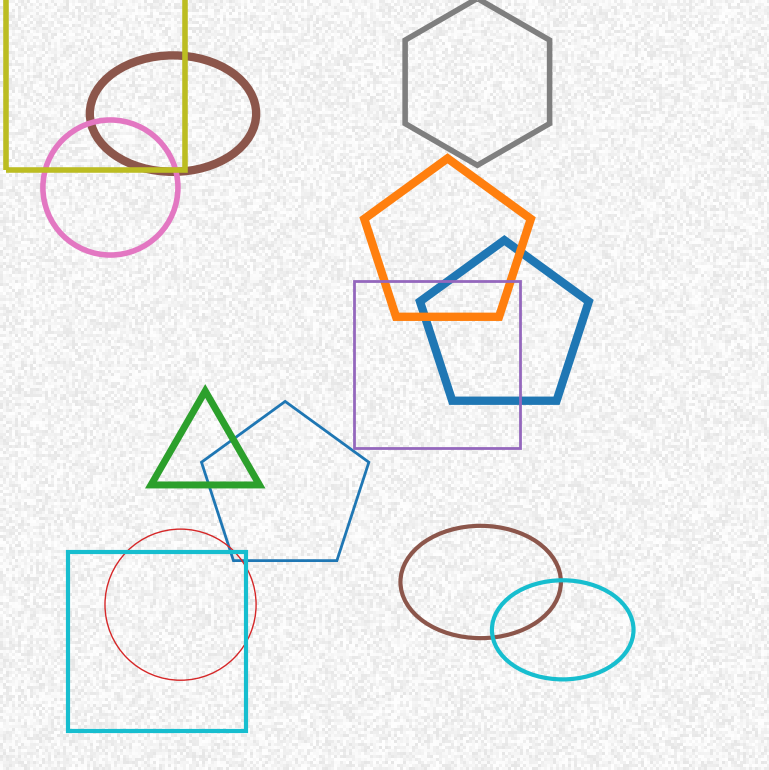[{"shape": "pentagon", "thickness": 1, "radius": 0.57, "center": [0.37, 0.364]}, {"shape": "pentagon", "thickness": 3, "radius": 0.58, "center": [0.655, 0.573]}, {"shape": "pentagon", "thickness": 3, "radius": 0.57, "center": [0.581, 0.681]}, {"shape": "triangle", "thickness": 2.5, "radius": 0.41, "center": [0.267, 0.411]}, {"shape": "circle", "thickness": 0.5, "radius": 0.49, "center": [0.234, 0.215]}, {"shape": "square", "thickness": 1, "radius": 0.54, "center": [0.567, 0.527]}, {"shape": "oval", "thickness": 3, "radius": 0.54, "center": [0.225, 0.852]}, {"shape": "oval", "thickness": 1.5, "radius": 0.52, "center": [0.624, 0.244]}, {"shape": "circle", "thickness": 2, "radius": 0.44, "center": [0.143, 0.756]}, {"shape": "hexagon", "thickness": 2, "radius": 0.54, "center": [0.62, 0.894]}, {"shape": "square", "thickness": 2, "radius": 0.58, "center": [0.124, 0.896]}, {"shape": "square", "thickness": 1.5, "radius": 0.58, "center": [0.204, 0.167]}, {"shape": "oval", "thickness": 1.5, "radius": 0.46, "center": [0.731, 0.182]}]